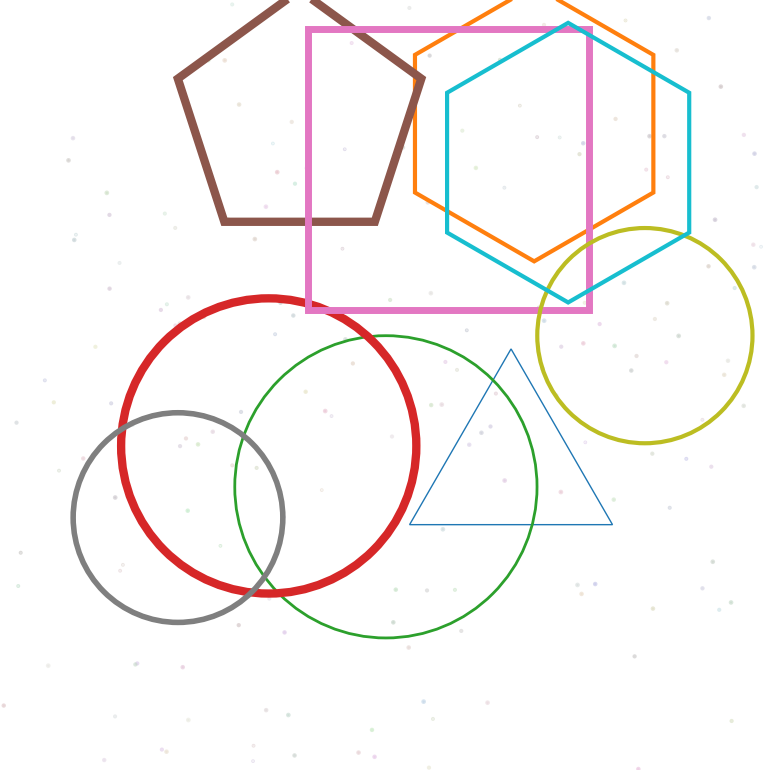[{"shape": "triangle", "thickness": 0.5, "radius": 0.76, "center": [0.664, 0.395]}, {"shape": "hexagon", "thickness": 1.5, "radius": 0.89, "center": [0.694, 0.839]}, {"shape": "circle", "thickness": 1, "radius": 0.98, "center": [0.501, 0.368]}, {"shape": "circle", "thickness": 3, "radius": 0.96, "center": [0.349, 0.421]}, {"shape": "pentagon", "thickness": 3, "radius": 0.83, "center": [0.389, 0.846]}, {"shape": "square", "thickness": 2.5, "radius": 0.91, "center": [0.583, 0.78]}, {"shape": "circle", "thickness": 2, "radius": 0.68, "center": [0.231, 0.328]}, {"shape": "circle", "thickness": 1.5, "radius": 0.7, "center": [0.838, 0.564]}, {"shape": "hexagon", "thickness": 1.5, "radius": 0.91, "center": [0.738, 0.789]}]